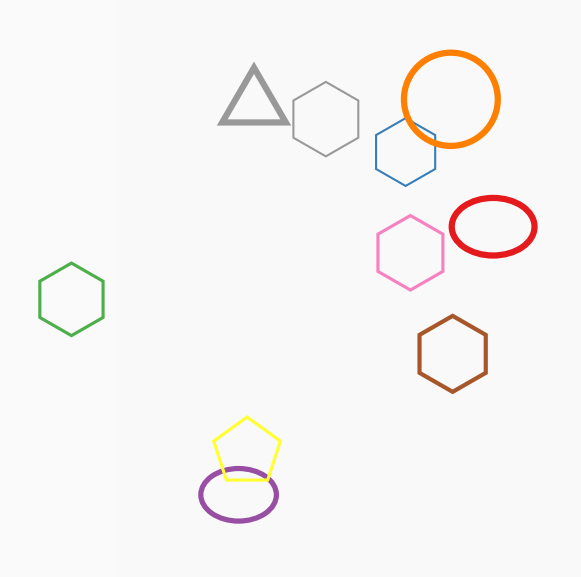[{"shape": "oval", "thickness": 3, "radius": 0.36, "center": [0.848, 0.607]}, {"shape": "hexagon", "thickness": 1, "radius": 0.29, "center": [0.698, 0.736]}, {"shape": "hexagon", "thickness": 1.5, "radius": 0.31, "center": [0.123, 0.481]}, {"shape": "oval", "thickness": 2.5, "radius": 0.33, "center": [0.411, 0.142]}, {"shape": "circle", "thickness": 3, "radius": 0.4, "center": [0.776, 0.827]}, {"shape": "pentagon", "thickness": 1.5, "radius": 0.3, "center": [0.425, 0.217]}, {"shape": "hexagon", "thickness": 2, "radius": 0.33, "center": [0.779, 0.386]}, {"shape": "hexagon", "thickness": 1.5, "radius": 0.32, "center": [0.706, 0.561]}, {"shape": "hexagon", "thickness": 1, "radius": 0.32, "center": [0.561, 0.793]}, {"shape": "triangle", "thickness": 3, "radius": 0.32, "center": [0.437, 0.819]}]